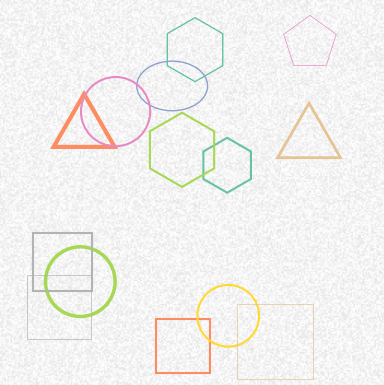[{"shape": "hexagon", "thickness": 1, "radius": 0.42, "center": [0.507, 0.871]}, {"shape": "hexagon", "thickness": 1.5, "radius": 0.36, "center": [0.59, 0.571]}, {"shape": "triangle", "thickness": 3, "radius": 0.46, "center": [0.219, 0.664]}, {"shape": "square", "thickness": 1.5, "radius": 0.35, "center": [0.475, 0.102]}, {"shape": "oval", "thickness": 1, "radius": 0.46, "center": [0.447, 0.777]}, {"shape": "circle", "thickness": 1.5, "radius": 0.45, "center": [0.3, 0.71]}, {"shape": "pentagon", "thickness": 0.5, "radius": 0.36, "center": [0.805, 0.888]}, {"shape": "hexagon", "thickness": 1.5, "radius": 0.48, "center": [0.473, 0.611]}, {"shape": "circle", "thickness": 2.5, "radius": 0.45, "center": [0.209, 0.268]}, {"shape": "circle", "thickness": 1.5, "radius": 0.4, "center": [0.593, 0.18]}, {"shape": "triangle", "thickness": 2, "radius": 0.47, "center": [0.803, 0.638]}, {"shape": "square", "thickness": 0.5, "radius": 0.49, "center": [0.714, 0.113]}, {"shape": "square", "thickness": 1.5, "radius": 0.38, "center": [0.163, 0.319]}, {"shape": "square", "thickness": 0.5, "radius": 0.42, "center": [0.153, 0.203]}]